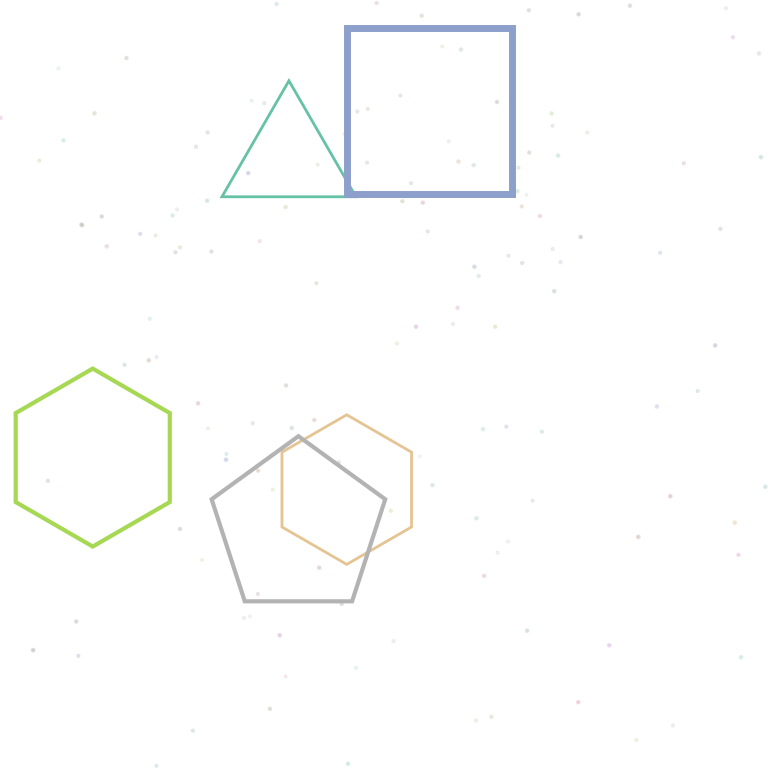[{"shape": "triangle", "thickness": 1, "radius": 0.5, "center": [0.375, 0.795]}, {"shape": "square", "thickness": 2.5, "radius": 0.54, "center": [0.558, 0.856]}, {"shape": "hexagon", "thickness": 1.5, "radius": 0.58, "center": [0.12, 0.406]}, {"shape": "hexagon", "thickness": 1, "radius": 0.49, "center": [0.45, 0.364]}, {"shape": "pentagon", "thickness": 1.5, "radius": 0.59, "center": [0.388, 0.315]}]